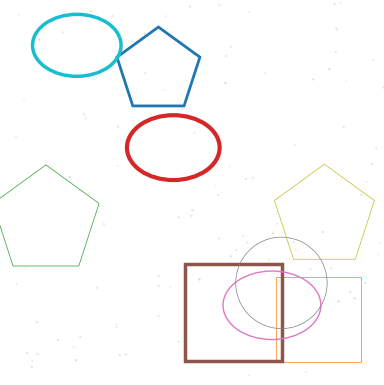[{"shape": "pentagon", "thickness": 2, "radius": 0.57, "center": [0.411, 0.817]}, {"shape": "square", "thickness": 0.5, "radius": 0.55, "center": [0.827, 0.17]}, {"shape": "pentagon", "thickness": 0.5, "radius": 0.73, "center": [0.119, 0.427]}, {"shape": "oval", "thickness": 3, "radius": 0.6, "center": [0.45, 0.617]}, {"shape": "square", "thickness": 2.5, "radius": 0.63, "center": [0.606, 0.189]}, {"shape": "oval", "thickness": 1, "radius": 0.64, "center": [0.706, 0.207]}, {"shape": "circle", "thickness": 0.5, "radius": 0.59, "center": [0.731, 0.265]}, {"shape": "pentagon", "thickness": 0.5, "radius": 0.68, "center": [0.843, 0.437]}, {"shape": "oval", "thickness": 2.5, "radius": 0.57, "center": [0.199, 0.882]}]